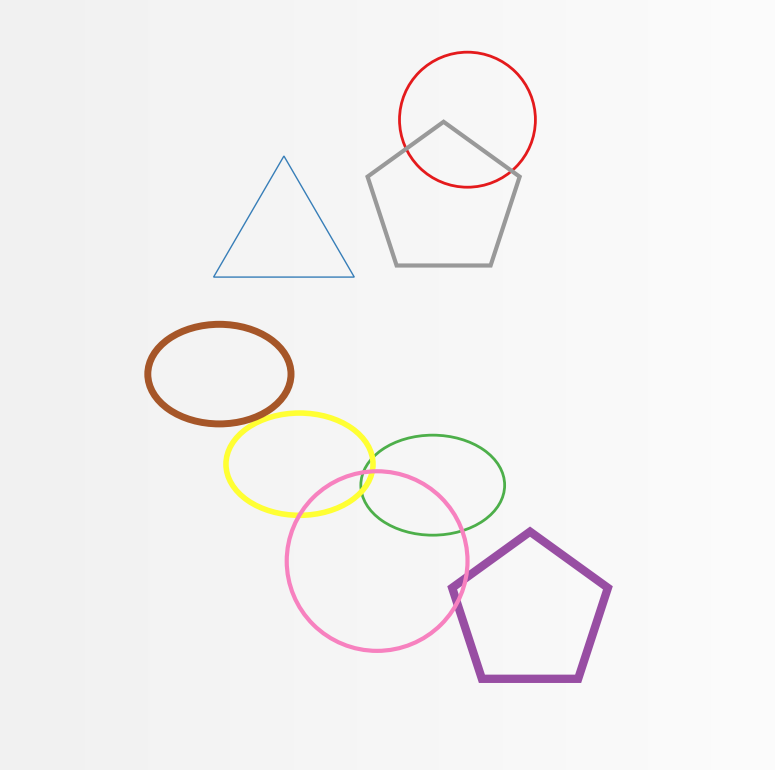[{"shape": "circle", "thickness": 1, "radius": 0.44, "center": [0.603, 0.845]}, {"shape": "triangle", "thickness": 0.5, "radius": 0.52, "center": [0.366, 0.693]}, {"shape": "oval", "thickness": 1, "radius": 0.46, "center": [0.558, 0.37]}, {"shape": "pentagon", "thickness": 3, "radius": 0.53, "center": [0.684, 0.204]}, {"shape": "oval", "thickness": 2, "radius": 0.47, "center": [0.386, 0.397]}, {"shape": "oval", "thickness": 2.5, "radius": 0.46, "center": [0.283, 0.514]}, {"shape": "circle", "thickness": 1.5, "radius": 0.58, "center": [0.487, 0.271]}, {"shape": "pentagon", "thickness": 1.5, "radius": 0.52, "center": [0.572, 0.739]}]